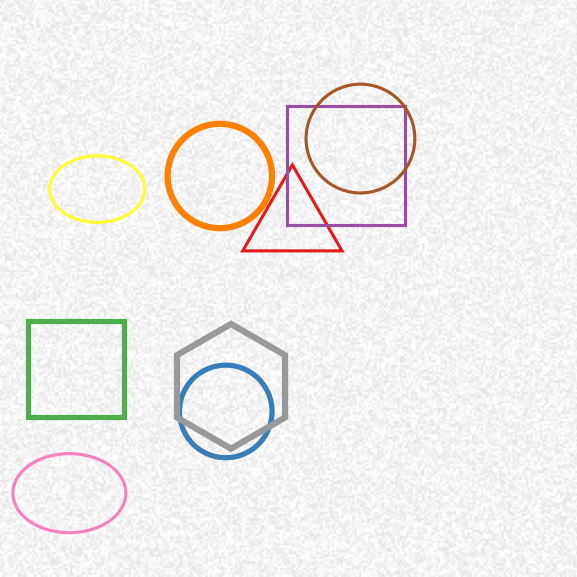[{"shape": "triangle", "thickness": 1.5, "radius": 0.5, "center": [0.506, 0.614]}, {"shape": "circle", "thickness": 2.5, "radius": 0.4, "center": [0.391, 0.287]}, {"shape": "square", "thickness": 2.5, "radius": 0.41, "center": [0.131, 0.36]}, {"shape": "square", "thickness": 1.5, "radius": 0.51, "center": [0.599, 0.713]}, {"shape": "circle", "thickness": 3, "radius": 0.45, "center": [0.381, 0.694]}, {"shape": "oval", "thickness": 1.5, "radius": 0.41, "center": [0.168, 0.672]}, {"shape": "circle", "thickness": 1.5, "radius": 0.47, "center": [0.624, 0.759]}, {"shape": "oval", "thickness": 1.5, "radius": 0.49, "center": [0.12, 0.145]}, {"shape": "hexagon", "thickness": 3, "radius": 0.54, "center": [0.4, 0.33]}]